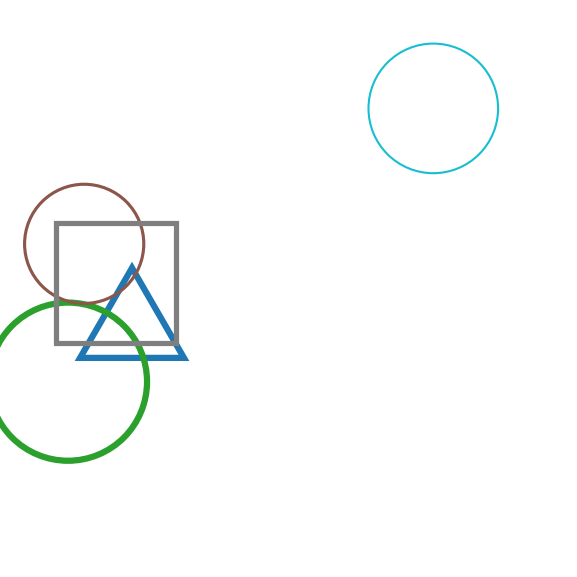[{"shape": "triangle", "thickness": 3, "radius": 0.52, "center": [0.229, 0.431]}, {"shape": "circle", "thickness": 3, "radius": 0.68, "center": [0.118, 0.338]}, {"shape": "circle", "thickness": 1.5, "radius": 0.52, "center": [0.146, 0.577]}, {"shape": "square", "thickness": 2.5, "radius": 0.52, "center": [0.201, 0.509]}, {"shape": "circle", "thickness": 1, "radius": 0.56, "center": [0.75, 0.811]}]